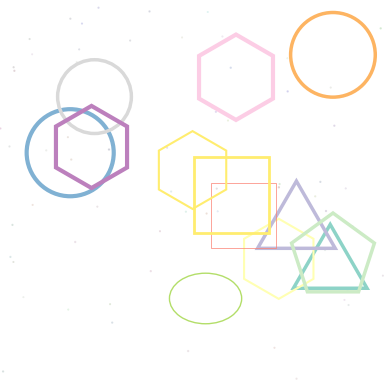[{"shape": "triangle", "thickness": 2.5, "radius": 0.55, "center": [0.858, 0.307]}, {"shape": "hexagon", "thickness": 1.5, "radius": 0.52, "center": [0.724, 0.328]}, {"shape": "triangle", "thickness": 2.5, "radius": 0.58, "center": [0.77, 0.413]}, {"shape": "square", "thickness": 0.5, "radius": 0.42, "center": [0.633, 0.441]}, {"shape": "circle", "thickness": 3, "radius": 0.57, "center": [0.182, 0.603]}, {"shape": "circle", "thickness": 2.5, "radius": 0.55, "center": [0.865, 0.858]}, {"shape": "oval", "thickness": 1, "radius": 0.47, "center": [0.534, 0.225]}, {"shape": "hexagon", "thickness": 3, "radius": 0.55, "center": [0.613, 0.799]}, {"shape": "circle", "thickness": 2.5, "radius": 0.48, "center": [0.245, 0.749]}, {"shape": "hexagon", "thickness": 3, "radius": 0.53, "center": [0.238, 0.618]}, {"shape": "pentagon", "thickness": 2.5, "radius": 0.57, "center": [0.865, 0.334]}, {"shape": "hexagon", "thickness": 1.5, "radius": 0.51, "center": [0.5, 0.558]}, {"shape": "square", "thickness": 2, "radius": 0.49, "center": [0.601, 0.493]}]